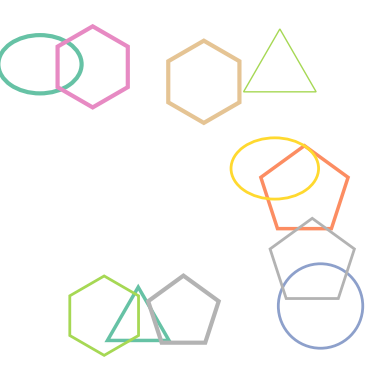[{"shape": "oval", "thickness": 3, "radius": 0.54, "center": [0.104, 0.833]}, {"shape": "triangle", "thickness": 2.5, "radius": 0.46, "center": [0.359, 0.162]}, {"shape": "pentagon", "thickness": 2.5, "radius": 0.6, "center": [0.791, 0.502]}, {"shape": "circle", "thickness": 2, "radius": 0.55, "center": [0.833, 0.205]}, {"shape": "hexagon", "thickness": 3, "radius": 0.53, "center": [0.241, 0.826]}, {"shape": "hexagon", "thickness": 2, "radius": 0.52, "center": [0.271, 0.18]}, {"shape": "triangle", "thickness": 1, "radius": 0.54, "center": [0.727, 0.816]}, {"shape": "oval", "thickness": 2, "radius": 0.57, "center": [0.714, 0.562]}, {"shape": "hexagon", "thickness": 3, "radius": 0.53, "center": [0.529, 0.788]}, {"shape": "pentagon", "thickness": 2, "radius": 0.58, "center": [0.811, 0.318]}, {"shape": "pentagon", "thickness": 3, "radius": 0.48, "center": [0.476, 0.188]}]